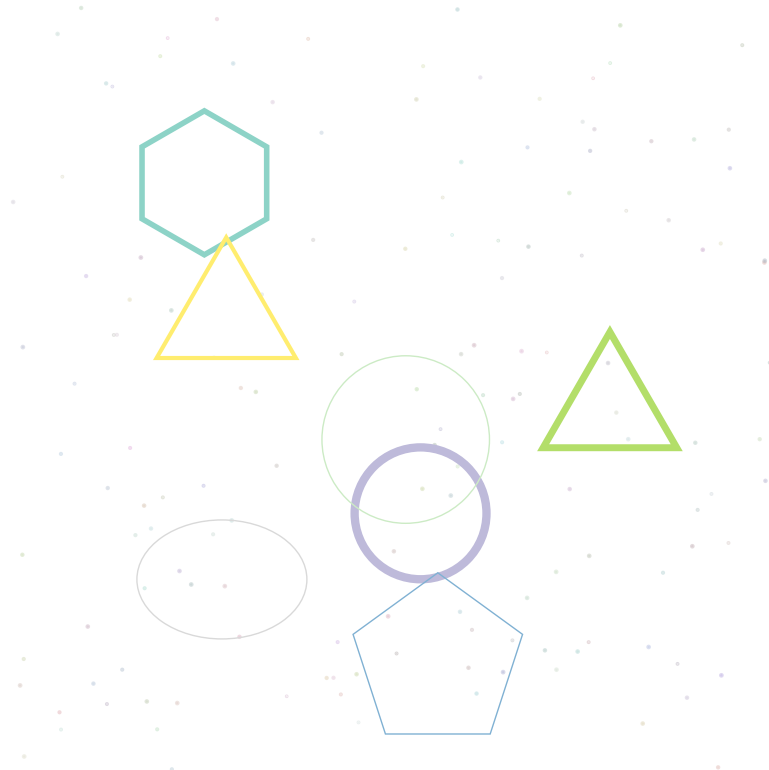[{"shape": "hexagon", "thickness": 2, "radius": 0.47, "center": [0.265, 0.763]}, {"shape": "circle", "thickness": 3, "radius": 0.43, "center": [0.546, 0.333]}, {"shape": "pentagon", "thickness": 0.5, "radius": 0.58, "center": [0.569, 0.14]}, {"shape": "triangle", "thickness": 2.5, "radius": 0.5, "center": [0.792, 0.469]}, {"shape": "oval", "thickness": 0.5, "radius": 0.55, "center": [0.288, 0.247]}, {"shape": "circle", "thickness": 0.5, "radius": 0.54, "center": [0.527, 0.429]}, {"shape": "triangle", "thickness": 1.5, "radius": 0.52, "center": [0.294, 0.587]}]